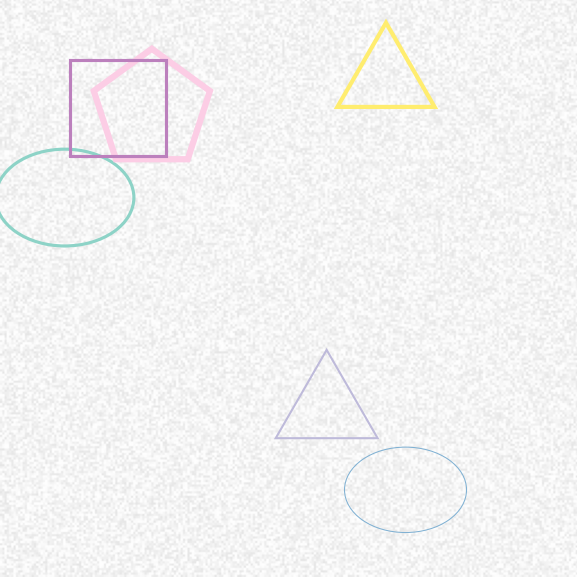[{"shape": "oval", "thickness": 1.5, "radius": 0.6, "center": [0.112, 0.657]}, {"shape": "triangle", "thickness": 1, "radius": 0.51, "center": [0.566, 0.291]}, {"shape": "oval", "thickness": 0.5, "radius": 0.53, "center": [0.702, 0.151]}, {"shape": "pentagon", "thickness": 3, "radius": 0.53, "center": [0.263, 0.809]}, {"shape": "square", "thickness": 1.5, "radius": 0.41, "center": [0.204, 0.813]}, {"shape": "triangle", "thickness": 2, "radius": 0.49, "center": [0.668, 0.863]}]